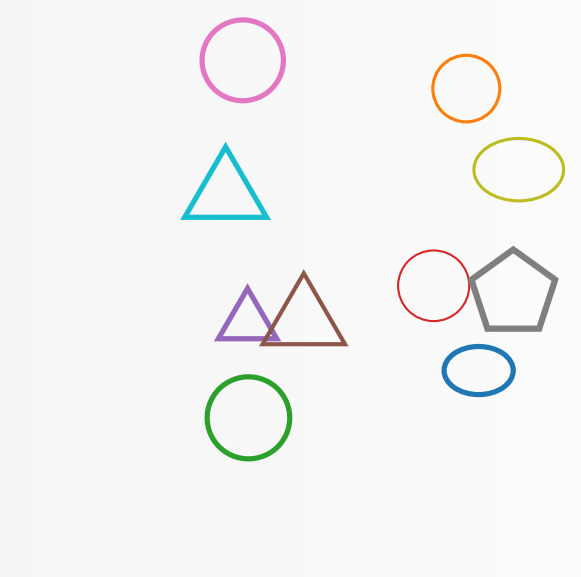[{"shape": "oval", "thickness": 2.5, "radius": 0.3, "center": [0.824, 0.357]}, {"shape": "circle", "thickness": 1.5, "radius": 0.29, "center": [0.802, 0.846]}, {"shape": "circle", "thickness": 2.5, "radius": 0.36, "center": [0.427, 0.276]}, {"shape": "circle", "thickness": 1, "radius": 0.31, "center": [0.746, 0.504]}, {"shape": "triangle", "thickness": 2.5, "radius": 0.29, "center": [0.426, 0.442]}, {"shape": "triangle", "thickness": 2, "radius": 0.41, "center": [0.523, 0.444]}, {"shape": "circle", "thickness": 2.5, "radius": 0.35, "center": [0.418, 0.895]}, {"shape": "pentagon", "thickness": 3, "radius": 0.38, "center": [0.883, 0.491]}, {"shape": "oval", "thickness": 1.5, "radius": 0.39, "center": [0.892, 0.705]}, {"shape": "triangle", "thickness": 2.5, "radius": 0.41, "center": [0.388, 0.664]}]